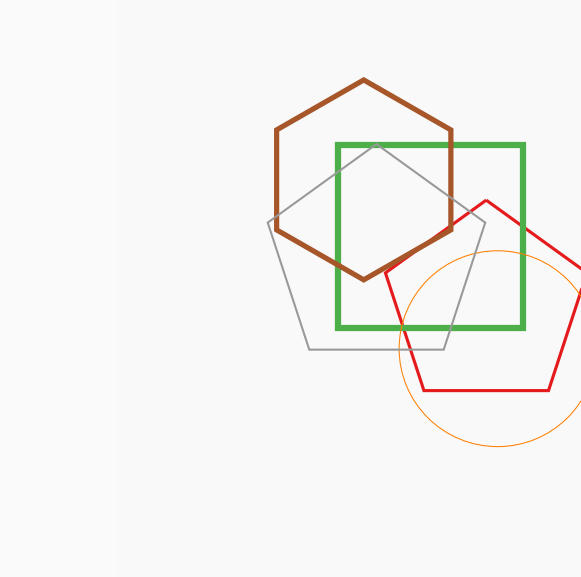[{"shape": "pentagon", "thickness": 1.5, "radius": 0.91, "center": [0.837, 0.47]}, {"shape": "square", "thickness": 3, "radius": 0.79, "center": [0.741, 0.589]}, {"shape": "circle", "thickness": 0.5, "radius": 0.85, "center": [0.856, 0.395]}, {"shape": "hexagon", "thickness": 2.5, "radius": 0.87, "center": [0.626, 0.688]}, {"shape": "pentagon", "thickness": 1, "radius": 0.98, "center": [0.648, 0.553]}]